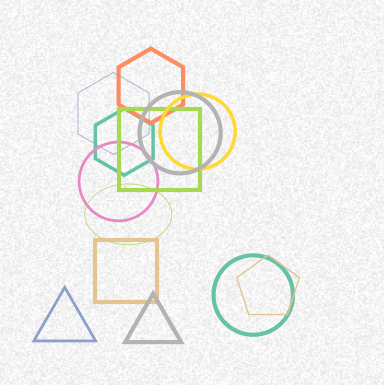[{"shape": "hexagon", "thickness": 2.5, "radius": 0.43, "center": [0.323, 0.631]}, {"shape": "circle", "thickness": 3, "radius": 0.52, "center": [0.658, 0.234]}, {"shape": "hexagon", "thickness": 3, "radius": 0.48, "center": [0.392, 0.777]}, {"shape": "triangle", "thickness": 2, "radius": 0.46, "center": [0.168, 0.161]}, {"shape": "hexagon", "thickness": 0.5, "radius": 0.53, "center": [0.295, 0.705]}, {"shape": "circle", "thickness": 2, "radius": 0.51, "center": [0.308, 0.529]}, {"shape": "square", "thickness": 3, "radius": 0.53, "center": [0.414, 0.611]}, {"shape": "oval", "thickness": 0.5, "radius": 0.56, "center": [0.333, 0.443]}, {"shape": "circle", "thickness": 2.5, "radius": 0.49, "center": [0.513, 0.658]}, {"shape": "square", "thickness": 3, "radius": 0.4, "center": [0.327, 0.295]}, {"shape": "pentagon", "thickness": 1, "radius": 0.43, "center": [0.696, 0.252]}, {"shape": "circle", "thickness": 3, "radius": 0.53, "center": [0.468, 0.655]}, {"shape": "triangle", "thickness": 3, "radius": 0.42, "center": [0.398, 0.153]}]